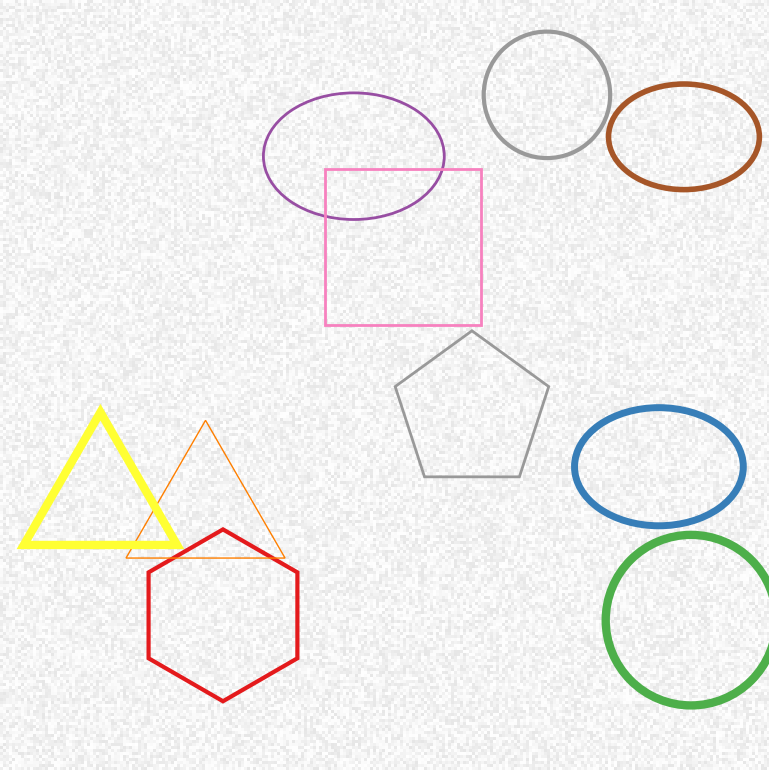[{"shape": "hexagon", "thickness": 1.5, "radius": 0.56, "center": [0.29, 0.201]}, {"shape": "oval", "thickness": 2.5, "radius": 0.55, "center": [0.856, 0.394]}, {"shape": "circle", "thickness": 3, "radius": 0.55, "center": [0.897, 0.195]}, {"shape": "oval", "thickness": 1, "radius": 0.59, "center": [0.46, 0.797]}, {"shape": "triangle", "thickness": 0.5, "radius": 0.6, "center": [0.267, 0.335]}, {"shape": "triangle", "thickness": 3, "radius": 0.57, "center": [0.13, 0.35]}, {"shape": "oval", "thickness": 2, "radius": 0.49, "center": [0.888, 0.822]}, {"shape": "square", "thickness": 1, "radius": 0.51, "center": [0.523, 0.679]}, {"shape": "circle", "thickness": 1.5, "radius": 0.41, "center": [0.71, 0.877]}, {"shape": "pentagon", "thickness": 1, "radius": 0.52, "center": [0.613, 0.466]}]